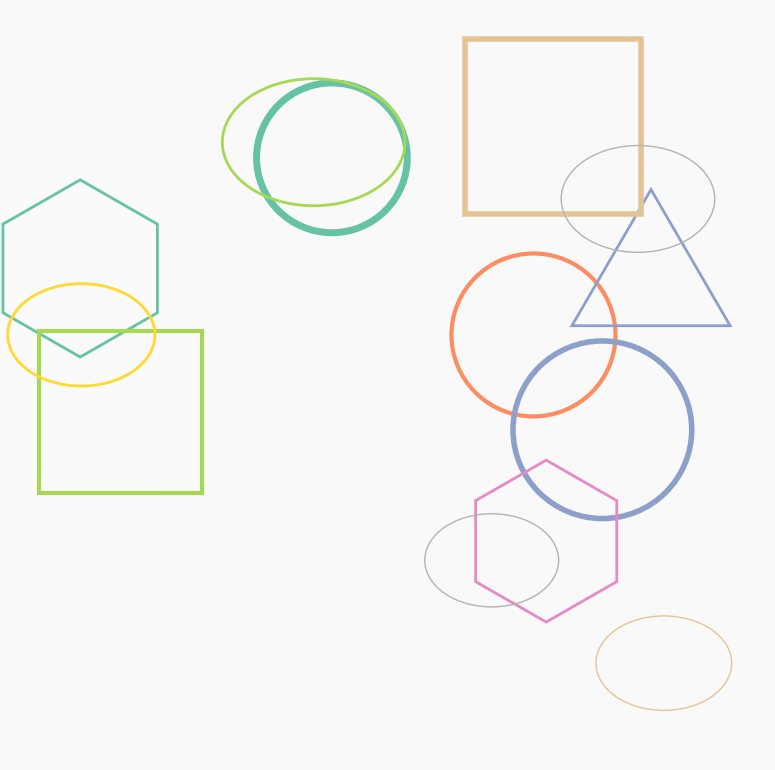[{"shape": "hexagon", "thickness": 1, "radius": 0.58, "center": [0.103, 0.651]}, {"shape": "circle", "thickness": 2.5, "radius": 0.49, "center": [0.428, 0.795]}, {"shape": "circle", "thickness": 1.5, "radius": 0.53, "center": [0.688, 0.565]}, {"shape": "circle", "thickness": 2, "radius": 0.58, "center": [0.777, 0.442]}, {"shape": "triangle", "thickness": 1, "radius": 0.59, "center": [0.84, 0.636]}, {"shape": "hexagon", "thickness": 1, "radius": 0.53, "center": [0.705, 0.297]}, {"shape": "square", "thickness": 1.5, "radius": 0.53, "center": [0.155, 0.464]}, {"shape": "oval", "thickness": 1, "radius": 0.59, "center": [0.405, 0.815]}, {"shape": "oval", "thickness": 1, "radius": 0.47, "center": [0.105, 0.565]}, {"shape": "oval", "thickness": 0.5, "radius": 0.44, "center": [0.857, 0.139]}, {"shape": "square", "thickness": 2, "radius": 0.57, "center": [0.713, 0.836]}, {"shape": "oval", "thickness": 0.5, "radius": 0.5, "center": [0.823, 0.742]}, {"shape": "oval", "thickness": 0.5, "radius": 0.43, "center": [0.634, 0.272]}]